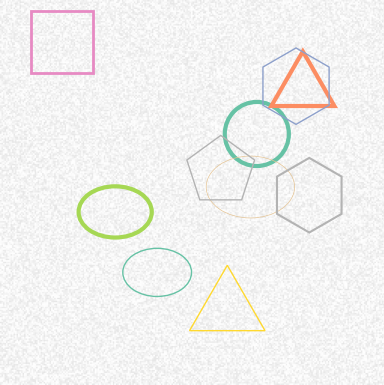[{"shape": "oval", "thickness": 1, "radius": 0.45, "center": [0.408, 0.292]}, {"shape": "circle", "thickness": 3, "radius": 0.42, "center": [0.667, 0.652]}, {"shape": "triangle", "thickness": 3, "radius": 0.47, "center": [0.787, 0.772]}, {"shape": "hexagon", "thickness": 1, "radius": 0.5, "center": [0.769, 0.776]}, {"shape": "square", "thickness": 2, "radius": 0.4, "center": [0.161, 0.891]}, {"shape": "oval", "thickness": 3, "radius": 0.48, "center": [0.299, 0.45]}, {"shape": "triangle", "thickness": 1, "radius": 0.57, "center": [0.59, 0.198]}, {"shape": "oval", "thickness": 0.5, "radius": 0.57, "center": [0.65, 0.514]}, {"shape": "pentagon", "thickness": 1, "radius": 0.46, "center": [0.573, 0.556]}, {"shape": "hexagon", "thickness": 1.5, "radius": 0.48, "center": [0.803, 0.493]}]